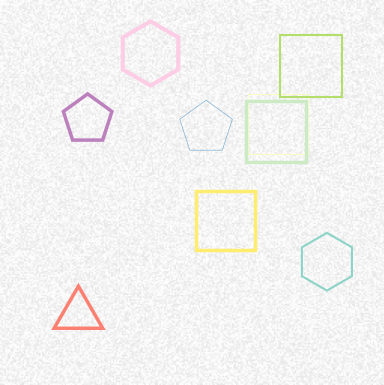[{"shape": "hexagon", "thickness": 1.5, "radius": 0.38, "center": [0.849, 0.32]}, {"shape": "square", "thickness": 0.5, "radius": 0.39, "center": [0.723, 0.677]}, {"shape": "triangle", "thickness": 2.5, "radius": 0.36, "center": [0.204, 0.184]}, {"shape": "pentagon", "thickness": 0.5, "radius": 0.36, "center": [0.535, 0.668]}, {"shape": "square", "thickness": 1.5, "radius": 0.4, "center": [0.808, 0.829]}, {"shape": "hexagon", "thickness": 3, "radius": 0.42, "center": [0.391, 0.861]}, {"shape": "pentagon", "thickness": 2.5, "radius": 0.33, "center": [0.228, 0.69]}, {"shape": "square", "thickness": 2.5, "radius": 0.39, "center": [0.717, 0.659]}, {"shape": "square", "thickness": 2.5, "radius": 0.39, "center": [0.585, 0.428]}]